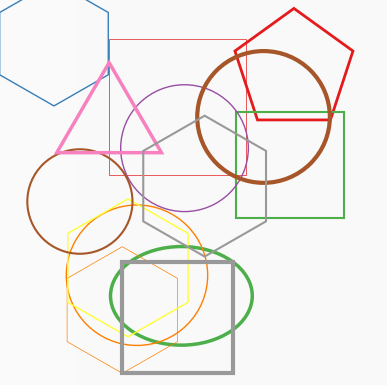[{"shape": "square", "thickness": 0.5, "radius": 0.88, "center": [0.457, 0.722]}, {"shape": "pentagon", "thickness": 2, "radius": 0.8, "center": [0.759, 0.818]}, {"shape": "hexagon", "thickness": 1, "radius": 0.81, "center": [0.139, 0.887]}, {"shape": "square", "thickness": 1.5, "radius": 0.69, "center": [0.748, 0.572]}, {"shape": "oval", "thickness": 2.5, "radius": 0.91, "center": [0.468, 0.232]}, {"shape": "circle", "thickness": 1, "radius": 0.82, "center": [0.476, 0.615]}, {"shape": "hexagon", "thickness": 0.5, "radius": 0.82, "center": [0.316, 0.195]}, {"shape": "circle", "thickness": 1, "radius": 0.91, "center": [0.354, 0.285]}, {"shape": "hexagon", "thickness": 1, "radius": 0.9, "center": [0.33, 0.304]}, {"shape": "circle", "thickness": 3, "radius": 0.86, "center": [0.68, 0.696]}, {"shape": "circle", "thickness": 1.5, "radius": 0.68, "center": [0.206, 0.477]}, {"shape": "triangle", "thickness": 2.5, "radius": 0.78, "center": [0.282, 0.681]}, {"shape": "hexagon", "thickness": 1.5, "radius": 0.91, "center": [0.528, 0.517]}, {"shape": "square", "thickness": 3, "radius": 0.72, "center": [0.458, 0.175]}]